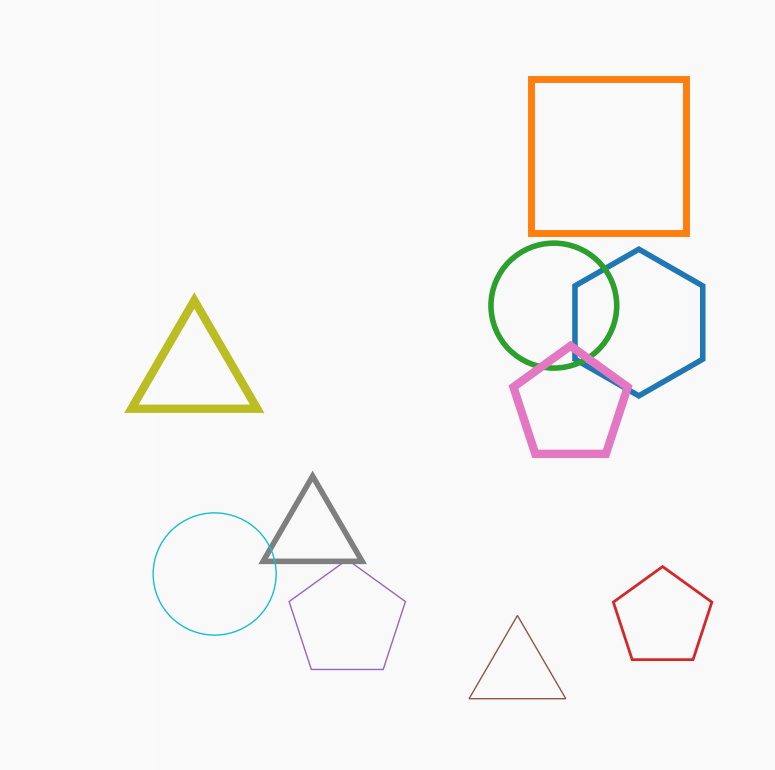[{"shape": "hexagon", "thickness": 2, "radius": 0.48, "center": [0.824, 0.581]}, {"shape": "square", "thickness": 2.5, "radius": 0.5, "center": [0.785, 0.798]}, {"shape": "circle", "thickness": 2, "radius": 0.41, "center": [0.715, 0.603]}, {"shape": "pentagon", "thickness": 1, "radius": 0.33, "center": [0.855, 0.197]}, {"shape": "pentagon", "thickness": 0.5, "radius": 0.39, "center": [0.448, 0.194]}, {"shape": "triangle", "thickness": 0.5, "radius": 0.36, "center": [0.668, 0.129]}, {"shape": "pentagon", "thickness": 3, "radius": 0.39, "center": [0.736, 0.473]}, {"shape": "triangle", "thickness": 2, "radius": 0.37, "center": [0.403, 0.308]}, {"shape": "triangle", "thickness": 3, "radius": 0.47, "center": [0.251, 0.516]}, {"shape": "circle", "thickness": 0.5, "radius": 0.4, "center": [0.277, 0.255]}]